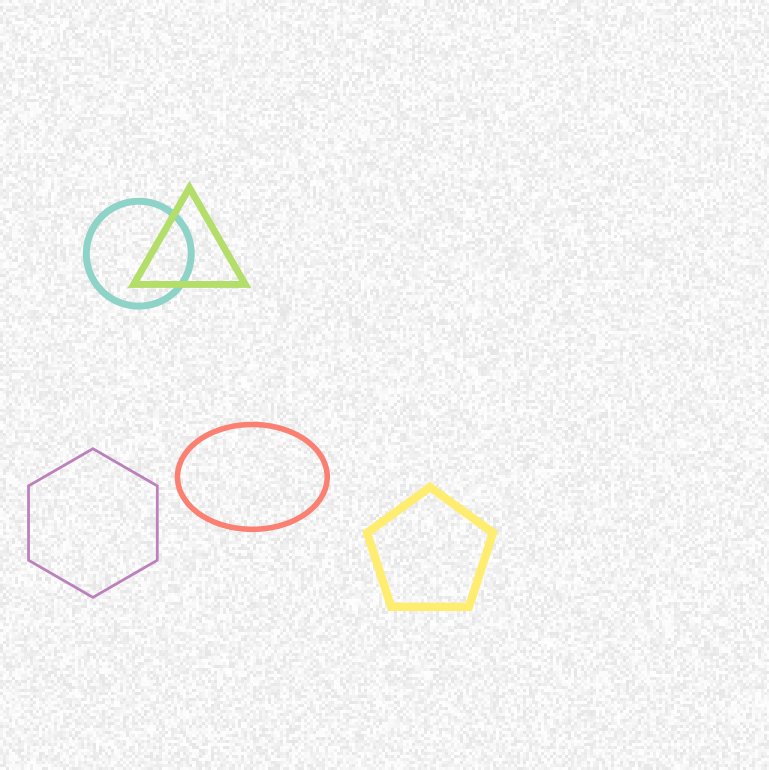[{"shape": "circle", "thickness": 2.5, "radius": 0.34, "center": [0.18, 0.671]}, {"shape": "oval", "thickness": 2, "radius": 0.49, "center": [0.328, 0.381]}, {"shape": "triangle", "thickness": 2.5, "radius": 0.42, "center": [0.246, 0.672]}, {"shape": "hexagon", "thickness": 1, "radius": 0.48, "center": [0.121, 0.321]}, {"shape": "pentagon", "thickness": 3, "radius": 0.43, "center": [0.559, 0.281]}]